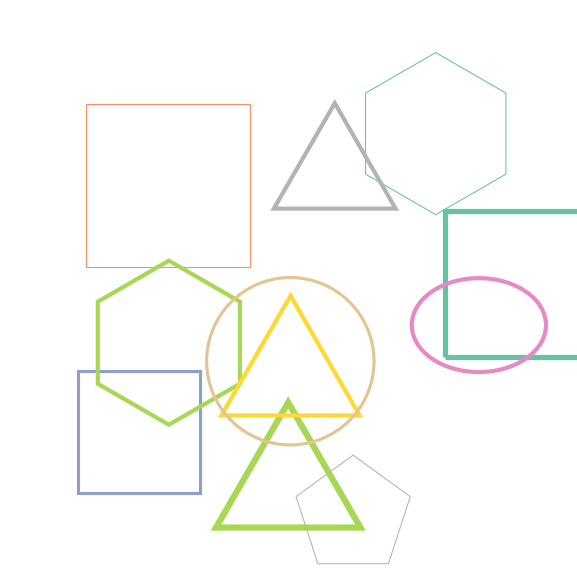[{"shape": "hexagon", "thickness": 0.5, "radius": 0.7, "center": [0.754, 0.768]}, {"shape": "square", "thickness": 2.5, "radius": 0.63, "center": [0.897, 0.507]}, {"shape": "square", "thickness": 0.5, "radius": 0.71, "center": [0.291, 0.678]}, {"shape": "square", "thickness": 1.5, "radius": 0.53, "center": [0.24, 0.251]}, {"shape": "oval", "thickness": 2, "radius": 0.58, "center": [0.829, 0.436]}, {"shape": "hexagon", "thickness": 2, "radius": 0.71, "center": [0.292, 0.406]}, {"shape": "triangle", "thickness": 3, "radius": 0.72, "center": [0.499, 0.158]}, {"shape": "triangle", "thickness": 2, "radius": 0.69, "center": [0.503, 0.349]}, {"shape": "circle", "thickness": 1.5, "radius": 0.72, "center": [0.503, 0.374]}, {"shape": "triangle", "thickness": 2, "radius": 0.61, "center": [0.58, 0.699]}, {"shape": "pentagon", "thickness": 0.5, "radius": 0.52, "center": [0.612, 0.107]}]